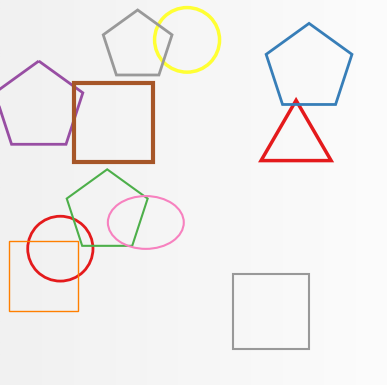[{"shape": "circle", "thickness": 2, "radius": 0.42, "center": [0.156, 0.354]}, {"shape": "triangle", "thickness": 2.5, "radius": 0.52, "center": [0.764, 0.635]}, {"shape": "pentagon", "thickness": 2, "radius": 0.58, "center": [0.798, 0.823]}, {"shape": "pentagon", "thickness": 1.5, "radius": 0.55, "center": [0.277, 0.45]}, {"shape": "pentagon", "thickness": 2, "radius": 0.6, "center": [0.1, 0.722]}, {"shape": "square", "thickness": 1, "radius": 0.45, "center": [0.112, 0.283]}, {"shape": "circle", "thickness": 2.5, "radius": 0.42, "center": [0.483, 0.896]}, {"shape": "square", "thickness": 3, "radius": 0.51, "center": [0.292, 0.681]}, {"shape": "oval", "thickness": 1.5, "radius": 0.49, "center": [0.376, 0.422]}, {"shape": "square", "thickness": 1.5, "radius": 0.49, "center": [0.7, 0.191]}, {"shape": "pentagon", "thickness": 2, "radius": 0.47, "center": [0.355, 0.881]}]